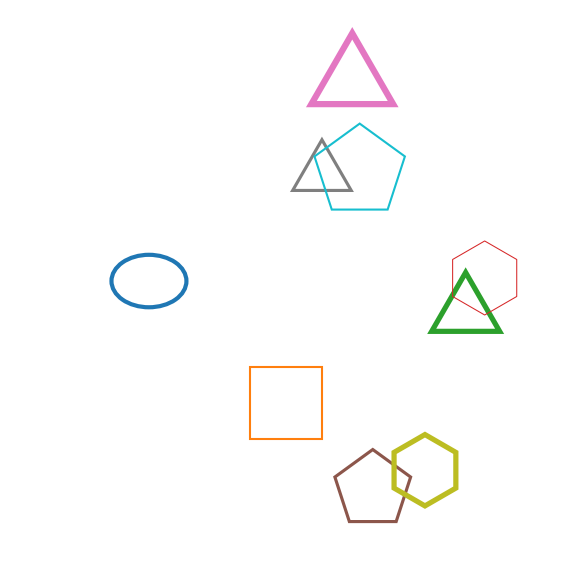[{"shape": "oval", "thickness": 2, "radius": 0.32, "center": [0.258, 0.512]}, {"shape": "square", "thickness": 1, "radius": 0.31, "center": [0.495, 0.301]}, {"shape": "triangle", "thickness": 2.5, "radius": 0.34, "center": [0.806, 0.459]}, {"shape": "hexagon", "thickness": 0.5, "radius": 0.32, "center": [0.839, 0.518]}, {"shape": "pentagon", "thickness": 1.5, "radius": 0.34, "center": [0.645, 0.152]}, {"shape": "triangle", "thickness": 3, "radius": 0.41, "center": [0.61, 0.86]}, {"shape": "triangle", "thickness": 1.5, "radius": 0.29, "center": [0.557, 0.699]}, {"shape": "hexagon", "thickness": 2.5, "radius": 0.31, "center": [0.736, 0.185]}, {"shape": "pentagon", "thickness": 1, "radius": 0.41, "center": [0.623, 0.703]}]